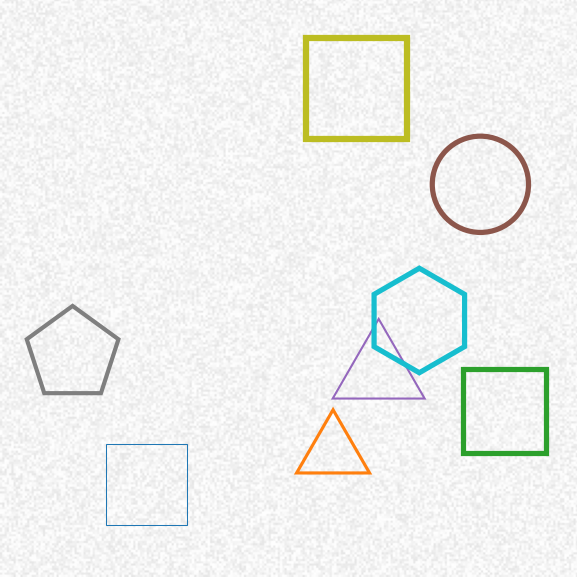[{"shape": "square", "thickness": 0.5, "radius": 0.35, "center": [0.254, 0.16]}, {"shape": "triangle", "thickness": 1.5, "radius": 0.36, "center": [0.577, 0.217]}, {"shape": "square", "thickness": 2.5, "radius": 0.36, "center": [0.874, 0.287]}, {"shape": "triangle", "thickness": 1, "radius": 0.46, "center": [0.656, 0.355]}, {"shape": "circle", "thickness": 2.5, "radius": 0.42, "center": [0.832, 0.68]}, {"shape": "pentagon", "thickness": 2, "radius": 0.42, "center": [0.126, 0.386]}, {"shape": "square", "thickness": 3, "radius": 0.44, "center": [0.618, 0.846]}, {"shape": "hexagon", "thickness": 2.5, "radius": 0.45, "center": [0.726, 0.444]}]